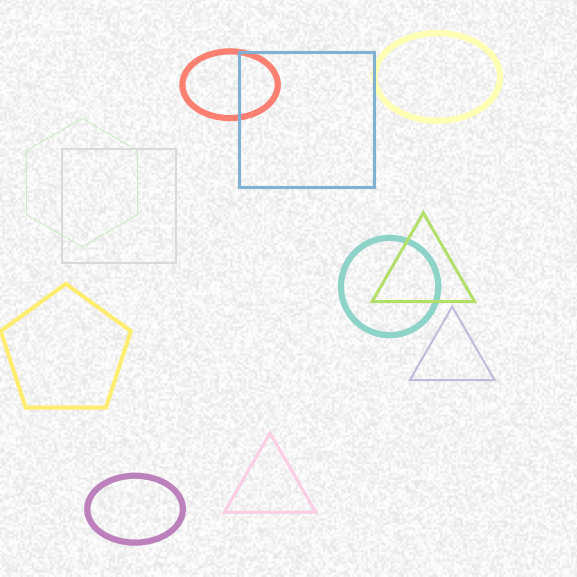[{"shape": "circle", "thickness": 3, "radius": 0.42, "center": [0.675, 0.503]}, {"shape": "oval", "thickness": 3, "radius": 0.54, "center": [0.758, 0.866]}, {"shape": "triangle", "thickness": 1, "radius": 0.42, "center": [0.783, 0.383]}, {"shape": "oval", "thickness": 3, "radius": 0.41, "center": [0.398, 0.852]}, {"shape": "square", "thickness": 1.5, "radius": 0.58, "center": [0.53, 0.792]}, {"shape": "triangle", "thickness": 1.5, "radius": 0.51, "center": [0.733, 0.528]}, {"shape": "triangle", "thickness": 1.5, "radius": 0.46, "center": [0.468, 0.158]}, {"shape": "square", "thickness": 1, "radius": 0.5, "center": [0.206, 0.642]}, {"shape": "oval", "thickness": 3, "radius": 0.41, "center": [0.234, 0.117]}, {"shape": "hexagon", "thickness": 0.5, "radius": 0.56, "center": [0.142, 0.683]}, {"shape": "pentagon", "thickness": 2, "radius": 0.59, "center": [0.114, 0.389]}]